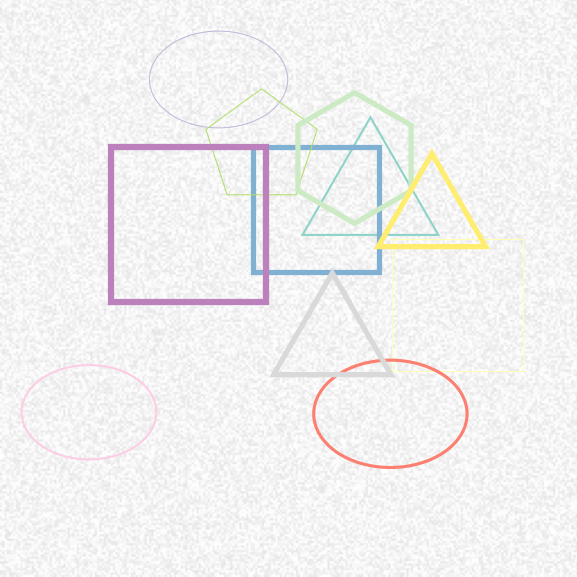[{"shape": "triangle", "thickness": 1, "radius": 0.68, "center": [0.641, 0.66]}, {"shape": "square", "thickness": 0.5, "radius": 0.57, "center": [0.793, 0.471]}, {"shape": "oval", "thickness": 0.5, "radius": 0.6, "center": [0.378, 0.862]}, {"shape": "oval", "thickness": 1.5, "radius": 0.66, "center": [0.676, 0.283]}, {"shape": "square", "thickness": 2.5, "radius": 0.54, "center": [0.547, 0.636]}, {"shape": "pentagon", "thickness": 0.5, "radius": 0.51, "center": [0.453, 0.744]}, {"shape": "oval", "thickness": 1, "radius": 0.58, "center": [0.154, 0.285]}, {"shape": "triangle", "thickness": 2.5, "radius": 0.59, "center": [0.575, 0.409]}, {"shape": "square", "thickness": 3, "radius": 0.67, "center": [0.326, 0.61]}, {"shape": "hexagon", "thickness": 2.5, "radius": 0.57, "center": [0.614, 0.726]}, {"shape": "triangle", "thickness": 2.5, "radius": 0.54, "center": [0.748, 0.626]}]